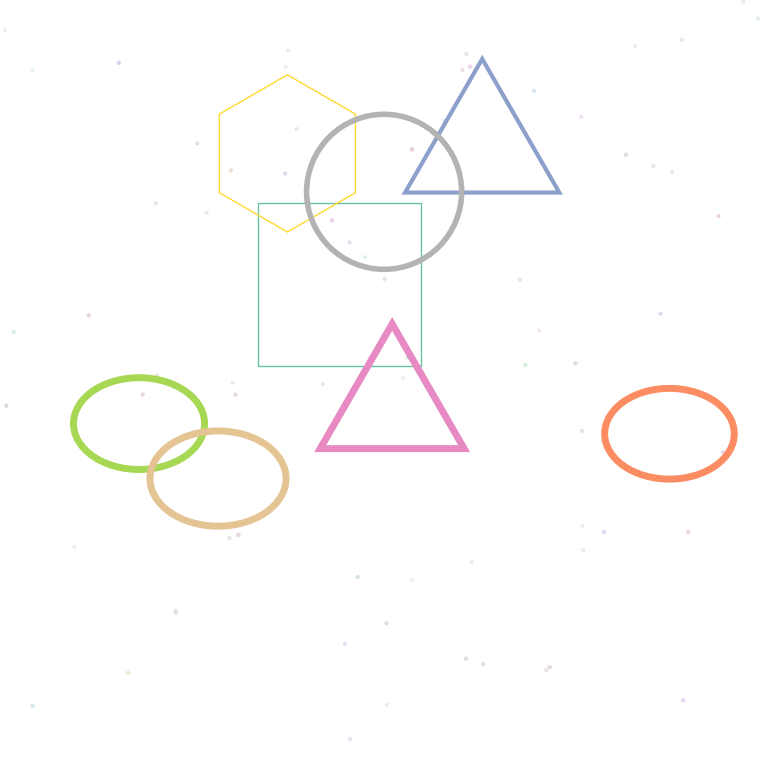[{"shape": "square", "thickness": 0.5, "radius": 0.53, "center": [0.441, 0.63]}, {"shape": "oval", "thickness": 2.5, "radius": 0.42, "center": [0.869, 0.437]}, {"shape": "triangle", "thickness": 1.5, "radius": 0.58, "center": [0.626, 0.808]}, {"shape": "triangle", "thickness": 2.5, "radius": 0.54, "center": [0.509, 0.471]}, {"shape": "oval", "thickness": 2.5, "radius": 0.43, "center": [0.181, 0.45]}, {"shape": "hexagon", "thickness": 0.5, "radius": 0.51, "center": [0.373, 0.801]}, {"shape": "oval", "thickness": 2.5, "radius": 0.44, "center": [0.283, 0.379]}, {"shape": "circle", "thickness": 2, "radius": 0.5, "center": [0.499, 0.751]}]